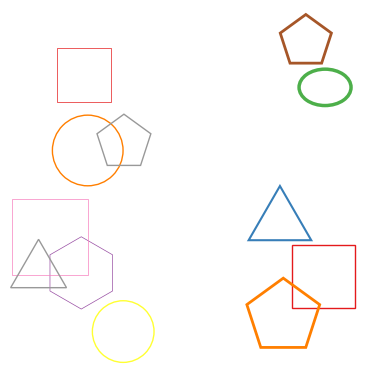[{"shape": "square", "thickness": 0.5, "radius": 0.35, "center": [0.217, 0.806]}, {"shape": "square", "thickness": 1, "radius": 0.41, "center": [0.84, 0.282]}, {"shape": "triangle", "thickness": 1.5, "radius": 0.47, "center": [0.727, 0.423]}, {"shape": "oval", "thickness": 2.5, "radius": 0.34, "center": [0.844, 0.773]}, {"shape": "hexagon", "thickness": 0.5, "radius": 0.47, "center": [0.211, 0.291]}, {"shape": "pentagon", "thickness": 2, "radius": 0.5, "center": [0.736, 0.178]}, {"shape": "circle", "thickness": 1, "radius": 0.46, "center": [0.228, 0.609]}, {"shape": "circle", "thickness": 1, "radius": 0.4, "center": [0.32, 0.139]}, {"shape": "pentagon", "thickness": 2, "radius": 0.35, "center": [0.794, 0.892]}, {"shape": "square", "thickness": 0.5, "radius": 0.49, "center": [0.13, 0.384]}, {"shape": "pentagon", "thickness": 1, "radius": 0.37, "center": [0.322, 0.63]}, {"shape": "triangle", "thickness": 1, "radius": 0.42, "center": [0.1, 0.295]}]